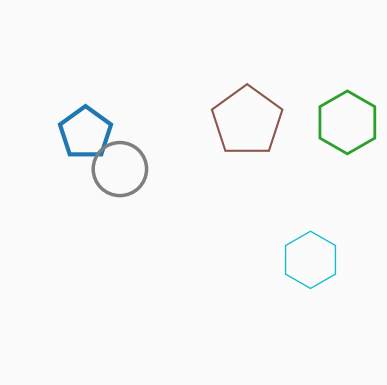[{"shape": "pentagon", "thickness": 3, "radius": 0.35, "center": [0.221, 0.655]}, {"shape": "hexagon", "thickness": 2, "radius": 0.41, "center": [0.896, 0.682]}, {"shape": "pentagon", "thickness": 1.5, "radius": 0.48, "center": [0.638, 0.686]}, {"shape": "circle", "thickness": 2.5, "radius": 0.34, "center": [0.309, 0.561]}, {"shape": "hexagon", "thickness": 1, "radius": 0.37, "center": [0.801, 0.325]}]